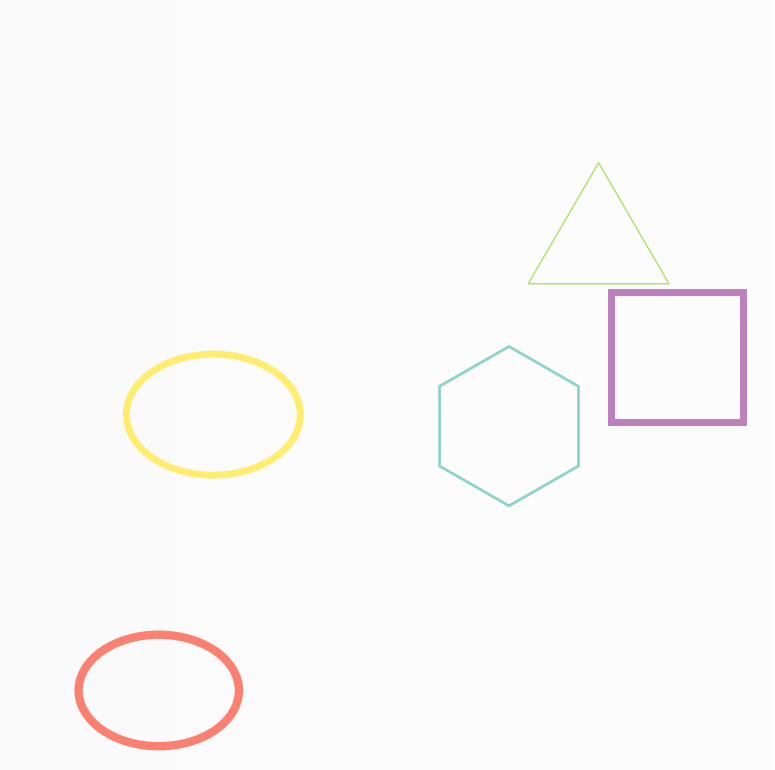[{"shape": "hexagon", "thickness": 1, "radius": 0.52, "center": [0.657, 0.447]}, {"shape": "oval", "thickness": 3, "radius": 0.52, "center": [0.205, 0.103]}, {"shape": "triangle", "thickness": 0.5, "radius": 0.52, "center": [0.772, 0.684]}, {"shape": "square", "thickness": 2.5, "radius": 0.42, "center": [0.874, 0.537]}, {"shape": "oval", "thickness": 2.5, "radius": 0.56, "center": [0.275, 0.462]}]